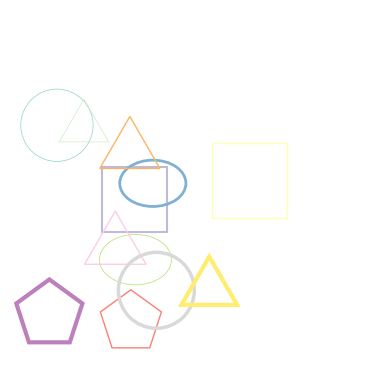[{"shape": "circle", "thickness": 0.5, "radius": 0.47, "center": [0.148, 0.675]}, {"shape": "square", "thickness": 1, "radius": 0.49, "center": [0.648, 0.53]}, {"shape": "square", "thickness": 1.5, "radius": 0.43, "center": [0.349, 0.481]}, {"shape": "pentagon", "thickness": 1, "radius": 0.42, "center": [0.34, 0.164]}, {"shape": "oval", "thickness": 2, "radius": 0.43, "center": [0.397, 0.524]}, {"shape": "triangle", "thickness": 1, "radius": 0.45, "center": [0.337, 0.608]}, {"shape": "oval", "thickness": 0.5, "radius": 0.47, "center": [0.352, 0.326]}, {"shape": "triangle", "thickness": 1, "radius": 0.46, "center": [0.3, 0.36]}, {"shape": "circle", "thickness": 2.5, "radius": 0.49, "center": [0.406, 0.246]}, {"shape": "pentagon", "thickness": 3, "radius": 0.45, "center": [0.128, 0.184]}, {"shape": "triangle", "thickness": 0.5, "radius": 0.37, "center": [0.218, 0.668]}, {"shape": "triangle", "thickness": 3, "radius": 0.42, "center": [0.544, 0.25]}]